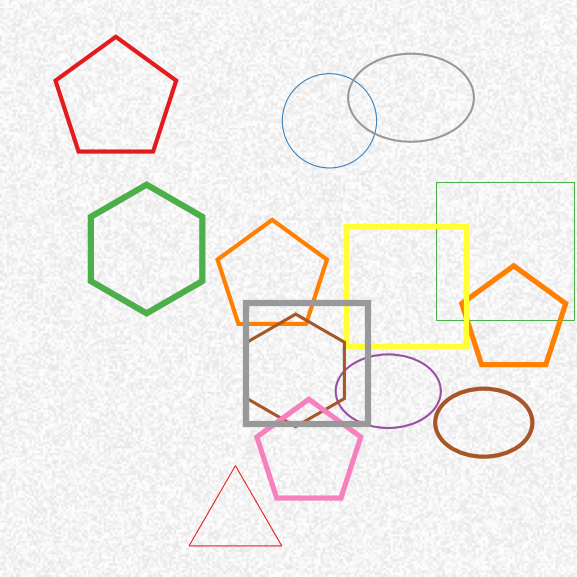[{"shape": "pentagon", "thickness": 2, "radius": 0.55, "center": [0.201, 0.826]}, {"shape": "triangle", "thickness": 0.5, "radius": 0.46, "center": [0.408, 0.1]}, {"shape": "circle", "thickness": 0.5, "radius": 0.41, "center": [0.57, 0.79]}, {"shape": "square", "thickness": 0.5, "radius": 0.6, "center": [0.874, 0.565]}, {"shape": "hexagon", "thickness": 3, "radius": 0.56, "center": [0.254, 0.568]}, {"shape": "oval", "thickness": 1, "radius": 0.46, "center": [0.672, 0.322]}, {"shape": "pentagon", "thickness": 2, "radius": 0.5, "center": [0.471, 0.519]}, {"shape": "pentagon", "thickness": 2.5, "radius": 0.47, "center": [0.89, 0.444]}, {"shape": "square", "thickness": 2.5, "radius": 0.52, "center": [0.703, 0.504]}, {"shape": "hexagon", "thickness": 1.5, "radius": 0.49, "center": [0.512, 0.358]}, {"shape": "oval", "thickness": 2, "radius": 0.42, "center": [0.838, 0.267]}, {"shape": "pentagon", "thickness": 2.5, "radius": 0.47, "center": [0.535, 0.213]}, {"shape": "oval", "thickness": 1, "radius": 0.54, "center": [0.712, 0.83]}, {"shape": "square", "thickness": 3, "radius": 0.53, "center": [0.532, 0.37]}]